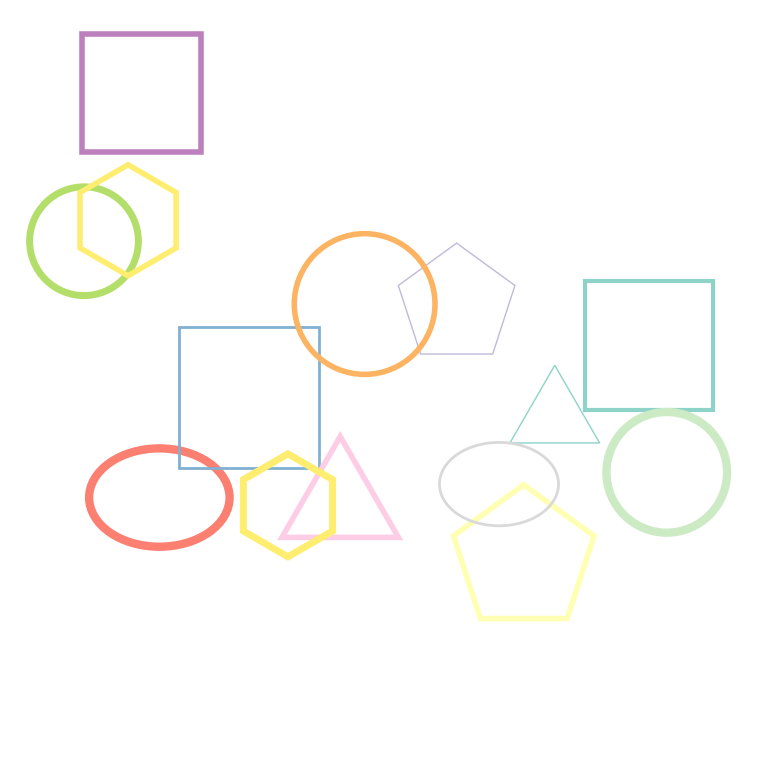[{"shape": "triangle", "thickness": 0.5, "radius": 0.34, "center": [0.72, 0.458]}, {"shape": "square", "thickness": 1.5, "radius": 0.42, "center": [0.843, 0.551]}, {"shape": "pentagon", "thickness": 2, "radius": 0.48, "center": [0.68, 0.274]}, {"shape": "pentagon", "thickness": 0.5, "radius": 0.4, "center": [0.593, 0.605]}, {"shape": "oval", "thickness": 3, "radius": 0.46, "center": [0.207, 0.354]}, {"shape": "square", "thickness": 1, "radius": 0.46, "center": [0.324, 0.484]}, {"shape": "circle", "thickness": 2, "radius": 0.46, "center": [0.474, 0.605]}, {"shape": "circle", "thickness": 2.5, "radius": 0.35, "center": [0.109, 0.687]}, {"shape": "triangle", "thickness": 2, "radius": 0.44, "center": [0.442, 0.346]}, {"shape": "oval", "thickness": 1, "radius": 0.39, "center": [0.648, 0.371]}, {"shape": "square", "thickness": 2, "radius": 0.39, "center": [0.183, 0.879]}, {"shape": "circle", "thickness": 3, "radius": 0.39, "center": [0.866, 0.387]}, {"shape": "hexagon", "thickness": 2, "radius": 0.36, "center": [0.166, 0.714]}, {"shape": "hexagon", "thickness": 2.5, "radius": 0.33, "center": [0.374, 0.344]}]